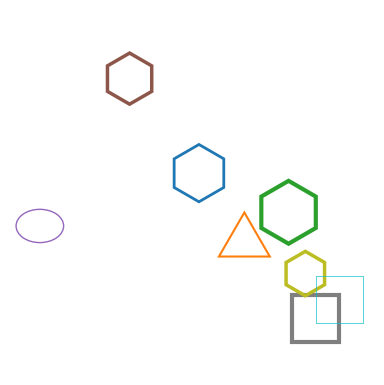[{"shape": "hexagon", "thickness": 2, "radius": 0.37, "center": [0.517, 0.55]}, {"shape": "triangle", "thickness": 1.5, "radius": 0.38, "center": [0.635, 0.372]}, {"shape": "hexagon", "thickness": 3, "radius": 0.41, "center": [0.75, 0.449]}, {"shape": "oval", "thickness": 1, "radius": 0.31, "center": [0.104, 0.413]}, {"shape": "hexagon", "thickness": 2.5, "radius": 0.33, "center": [0.337, 0.796]}, {"shape": "square", "thickness": 3, "radius": 0.3, "center": [0.82, 0.174]}, {"shape": "hexagon", "thickness": 2.5, "radius": 0.29, "center": [0.793, 0.289]}, {"shape": "square", "thickness": 0.5, "radius": 0.31, "center": [0.882, 0.223]}]